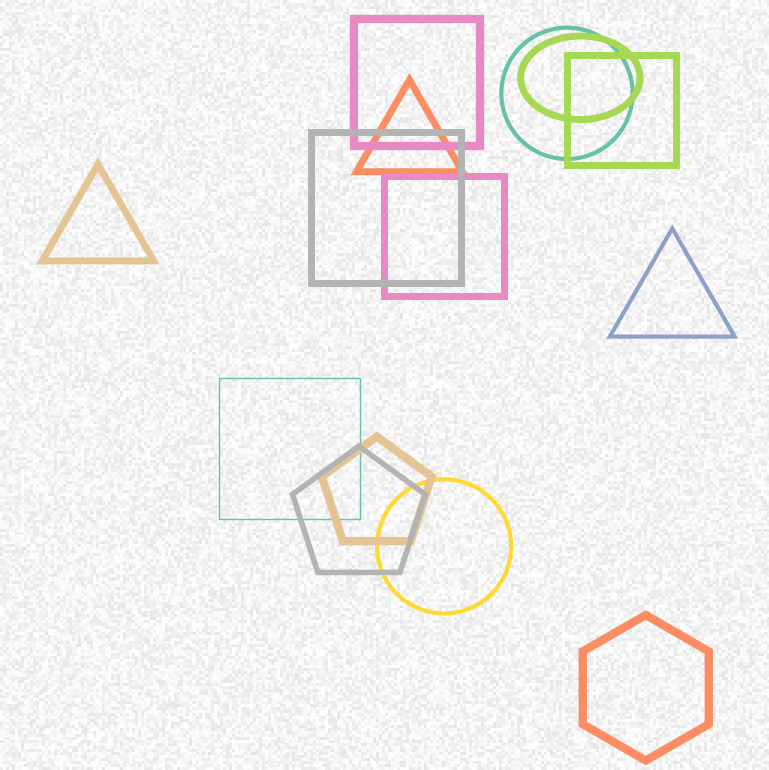[{"shape": "square", "thickness": 0.5, "radius": 0.46, "center": [0.376, 0.417]}, {"shape": "circle", "thickness": 1.5, "radius": 0.43, "center": [0.736, 0.879]}, {"shape": "triangle", "thickness": 2.5, "radius": 0.4, "center": [0.532, 0.817]}, {"shape": "hexagon", "thickness": 3, "radius": 0.47, "center": [0.839, 0.107]}, {"shape": "triangle", "thickness": 1.5, "radius": 0.47, "center": [0.873, 0.61]}, {"shape": "square", "thickness": 2.5, "radius": 0.39, "center": [0.577, 0.693]}, {"shape": "square", "thickness": 3, "radius": 0.41, "center": [0.542, 0.893]}, {"shape": "oval", "thickness": 2.5, "radius": 0.39, "center": [0.754, 0.899]}, {"shape": "square", "thickness": 2.5, "radius": 0.36, "center": [0.807, 0.857]}, {"shape": "circle", "thickness": 1.5, "radius": 0.44, "center": [0.577, 0.29]}, {"shape": "triangle", "thickness": 2.5, "radius": 0.42, "center": [0.127, 0.703]}, {"shape": "pentagon", "thickness": 3, "radius": 0.38, "center": [0.489, 0.358]}, {"shape": "pentagon", "thickness": 2, "radius": 0.45, "center": [0.466, 0.33]}, {"shape": "square", "thickness": 2.5, "radius": 0.49, "center": [0.501, 0.731]}]